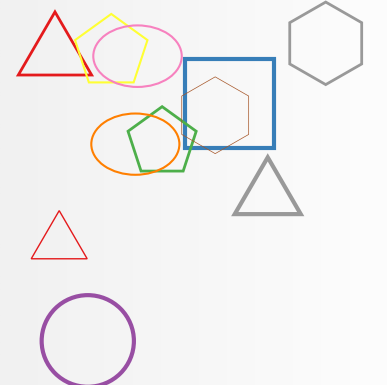[{"shape": "triangle", "thickness": 2, "radius": 0.55, "center": [0.142, 0.86]}, {"shape": "triangle", "thickness": 1, "radius": 0.42, "center": [0.153, 0.37]}, {"shape": "square", "thickness": 3, "radius": 0.58, "center": [0.593, 0.731]}, {"shape": "pentagon", "thickness": 2, "radius": 0.46, "center": [0.418, 0.63]}, {"shape": "circle", "thickness": 3, "radius": 0.6, "center": [0.227, 0.114]}, {"shape": "oval", "thickness": 1.5, "radius": 0.57, "center": [0.349, 0.626]}, {"shape": "pentagon", "thickness": 1.5, "radius": 0.49, "center": [0.287, 0.865]}, {"shape": "hexagon", "thickness": 0.5, "radius": 0.5, "center": [0.555, 0.701]}, {"shape": "oval", "thickness": 1.5, "radius": 0.57, "center": [0.355, 0.854]}, {"shape": "hexagon", "thickness": 2, "radius": 0.54, "center": [0.841, 0.887]}, {"shape": "triangle", "thickness": 3, "radius": 0.49, "center": [0.691, 0.493]}]